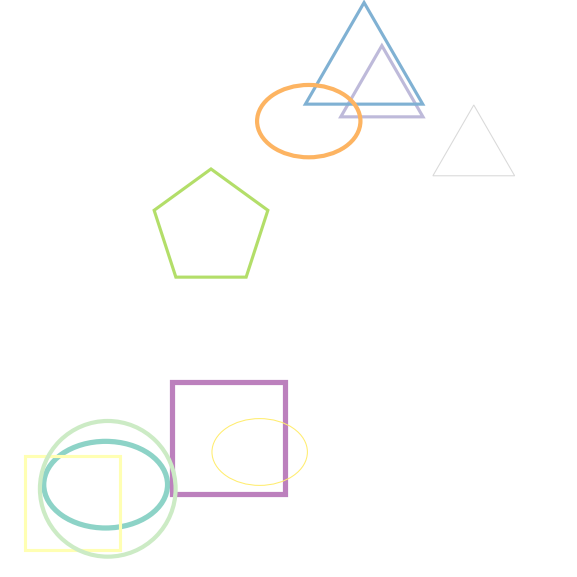[{"shape": "oval", "thickness": 2.5, "radius": 0.54, "center": [0.183, 0.16]}, {"shape": "square", "thickness": 1.5, "radius": 0.41, "center": [0.126, 0.128]}, {"shape": "triangle", "thickness": 1.5, "radius": 0.41, "center": [0.661, 0.838]}, {"shape": "triangle", "thickness": 1.5, "radius": 0.59, "center": [0.63, 0.877]}, {"shape": "oval", "thickness": 2, "radius": 0.45, "center": [0.535, 0.789]}, {"shape": "pentagon", "thickness": 1.5, "radius": 0.52, "center": [0.365, 0.603]}, {"shape": "triangle", "thickness": 0.5, "radius": 0.41, "center": [0.82, 0.736]}, {"shape": "square", "thickness": 2.5, "radius": 0.49, "center": [0.396, 0.241]}, {"shape": "circle", "thickness": 2, "radius": 0.59, "center": [0.187, 0.153]}, {"shape": "oval", "thickness": 0.5, "radius": 0.41, "center": [0.45, 0.216]}]